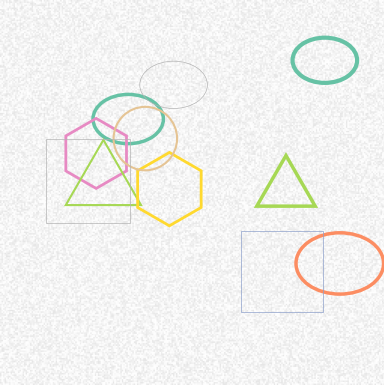[{"shape": "oval", "thickness": 2.5, "radius": 0.46, "center": [0.333, 0.691]}, {"shape": "oval", "thickness": 3, "radius": 0.42, "center": [0.844, 0.843]}, {"shape": "oval", "thickness": 2.5, "radius": 0.57, "center": [0.883, 0.316]}, {"shape": "square", "thickness": 0.5, "radius": 0.53, "center": [0.733, 0.295]}, {"shape": "hexagon", "thickness": 2, "radius": 0.45, "center": [0.25, 0.602]}, {"shape": "triangle", "thickness": 1.5, "radius": 0.56, "center": [0.269, 0.524]}, {"shape": "triangle", "thickness": 2.5, "radius": 0.44, "center": [0.743, 0.508]}, {"shape": "hexagon", "thickness": 2, "radius": 0.48, "center": [0.44, 0.509]}, {"shape": "circle", "thickness": 1.5, "radius": 0.41, "center": [0.377, 0.64]}, {"shape": "square", "thickness": 0.5, "radius": 0.55, "center": [0.23, 0.529]}, {"shape": "oval", "thickness": 0.5, "radius": 0.44, "center": [0.451, 0.78]}]